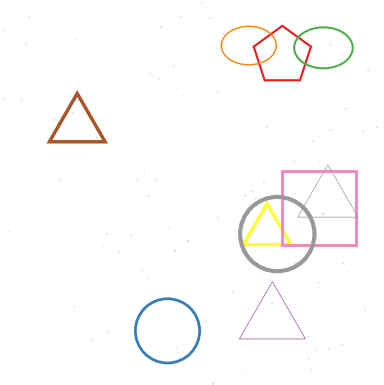[{"shape": "pentagon", "thickness": 1.5, "radius": 0.39, "center": [0.733, 0.855]}, {"shape": "circle", "thickness": 2, "radius": 0.42, "center": [0.435, 0.141]}, {"shape": "oval", "thickness": 1.5, "radius": 0.38, "center": [0.84, 0.876]}, {"shape": "triangle", "thickness": 0.5, "radius": 0.5, "center": [0.708, 0.169]}, {"shape": "oval", "thickness": 1, "radius": 0.36, "center": [0.646, 0.882]}, {"shape": "triangle", "thickness": 2.5, "radius": 0.35, "center": [0.694, 0.4]}, {"shape": "triangle", "thickness": 2.5, "radius": 0.42, "center": [0.201, 0.674]}, {"shape": "square", "thickness": 2, "radius": 0.48, "center": [0.829, 0.46]}, {"shape": "triangle", "thickness": 0.5, "radius": 0.45, "center": [0.852, 0.481]}, {"shape": "circle", "thickness": 3, "radius": 0.48, "center": [0.72, 0.392]}]